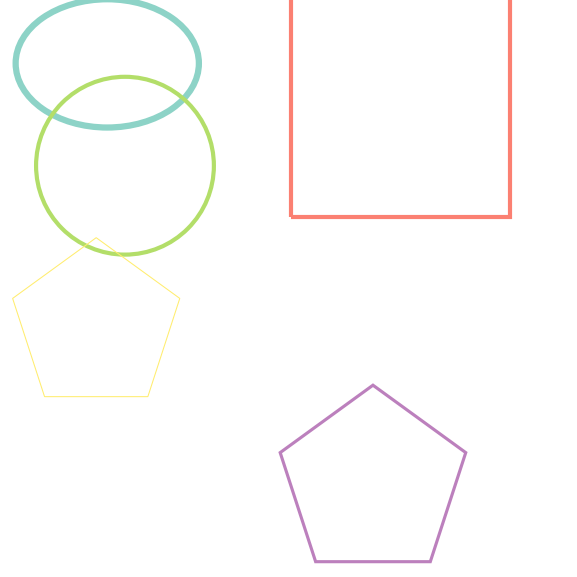[{"shape": "oval", "thickness": 3, "radius": 0.79, "center": [0.186, 0.889]}, {"shape": "square", "thickness": 2, "radius": 0.94, "center": [0.694, 0.812]}, {"shape": "circle", "thickness": 2, "radius": 0.77, "center": [0.216, 0.712]}, {"shape": "pentagon", "thickness": 1.5, "radius": 0.84, "center": [0.646, 0.163]}, {"shape": "pentagon", "thickness": 0.5, "radius": 0.76, "center": [0.167, 0.435]}]